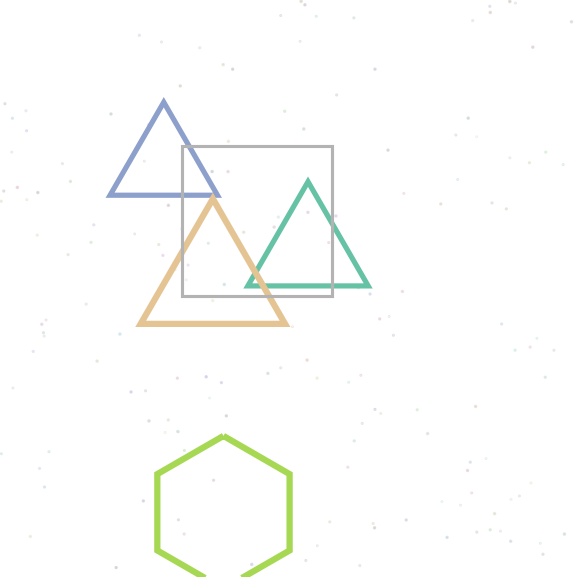[{"shape": "triangle", "thickness": 2.5, "radius": 0.6, "center": [0.533, 0.564]}, {"shape": "triangle", "thickness": 2.5, "radius": 0.54, "center": [0.284, 0.715]}, {"shape": "hexagon", "thickness": 3, "radius": 0.66, "center": [0.387, 0.112]}, {"shape": "triangle", "thickness": 3, "radius": 0.72, "center": [0.369, 0.511]}, {"shape": "square", "thickness": 1.5, "radius": 0.65, "center": [0.445, 0.616]}]